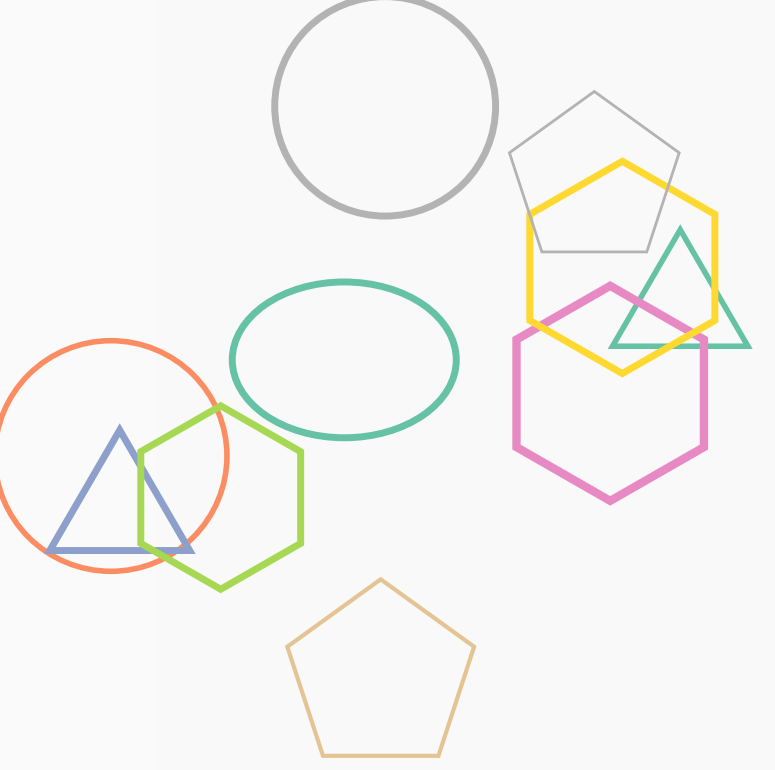[{"shape": "triangle", "thickness": 2, "radius": 0.5, "center": [0.878, 0.601]}, {"shape": "oval", "thickness": 2.5, "radius": 0.72, "center": [0.444, 0.533]}, {"shape": "circle", "thickness": 2, "radius": 0.75, "center": [0.143, 0.408]}, {"shape": "triangle", "thickness": 2.5, "radius": 0.52, "center": [0.154, 0.337]}, {"shape": "hexagon", "thickness": 3, "radius": 0.7, "center": [0.787, 0.489]}, {"shape": "hexagon", "thickness": 2.5, "radius": 0.6, "center": [0.285, 0.354]}, {"shape": "hexagon", "thickness": 2.5, "radius": 0.69, "center": [0.803, 0.653]}, {"shape": "pentagon", "thickness": 1.5, "radius": 0.63, "center": [0.491, 0.121]}, {"shape": "circle", "thickness": 2.5, "radius": 0.71, "center": [0.497, 0.862]}, {"shape": "pentagon", "thickness": 1, "radius": 0.58, "center": [0.767, 0.766]}]